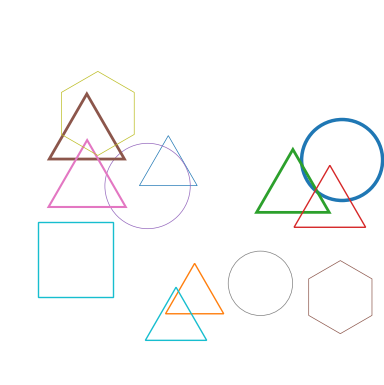[{"shape": "circle", "thickness": 2.5, "radius": 0.53, "center": [0.889, 0.584]}, {"shape": "triangle", "thickness": 0.5, "radius": 0.43, "center": [0.437, 0.561]}, {"shape": "triangle", "thickness": 1, "radius": 0.44, "center": [0.506, 0.229]}, {"shape": "triangle", "thickness": 2, "radius": 0.54, "center": [0.761, 0.503]}, {"shape": "triangle", "thickness": 1, "radius": 0.54, "center": [0.857, 0.463]}, {"shape": "circle", "thickness": 0.5, "radius": 0.55, "center": [0.383, 0.517]}, {"shape": "hexagon", "thickness": 0.5, "radius": 0.47, "center": [0.884, 0.228]}, {"shape": "triangle", "thickness": 2, "radius": 0.56, "center": [0.226, 0.643]}, {"shape": "triangle", "thickness": 1.5, "radius": 0.58, "center": [0.226, 0.52]}, {"shape": "circle", "thickness": 0.5, "radius": 0.42, "center": [0.676, 0.264]}, {"shape": "hexagon", "thickness": 0.5, "radius": 0.55, "center": [0.254, 0.705]}, {"shape": "triangle", "thickness": 1, "radius": 0.46, "center": [0.457, 0.162]}, {"shape": "square", "thickness": 1, "radius": 0.49, "center": [0.196, 0.326]}]